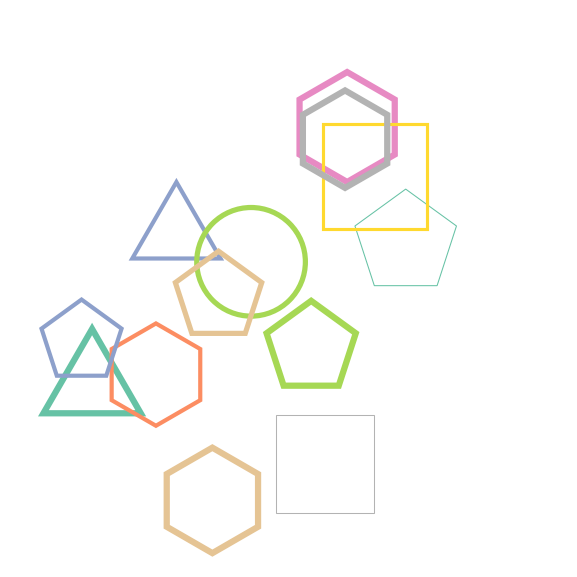[{"shape": "pentagon", "thickness": 0.5, "radius": 0.46, "center": [0.703, 0.579]}, {"shape": "triangle", "thickness": 3, "radius": 0.49, "center": [0.159, 0.332]}, {"shape": "hexagon", "thickness": 2, "radius": 0.44, "center": [0.27, 0.35]}, {"shape": "pentagon", "thickness": 2, "radius": 0.36, "center": [0.141, 0.408]}, {"shape": "triangle", "thickness": 2, "radius": 0.44, "center": [0.305, 0.596]}, {"shape": "hexagon", "thickness": 3, "radius": 0.48, "center": [0.601, 0.779]}, {"shape": "pentagon", "thickness": 3, "radius": 0.41, "center": [0.539, 0.397]}, {"shape": "circle", "thickness": 2.5, "radius": 0.47, "center": [0.435, 0.546]}, {"shape": "square", "thickness": 1.5, "radius": 0.45, "center": [0.649, 0.694]}, {"shape": "hexagon", "thickness": 3, "radius": 0.46, "center": [0.368, 0.133]}, {"shape": "pentagon", "thickness": 2.5, "radius": 0.39, "center": [0.378, 0.485]}, {"shape": "square", "thickness": 0.5, "radius": 0.43, "center": [0.563, 0.195]}, {"shape": "hexagon", "thickness": 3, "radius": 0.42, "center": [0.598, 0.758]}]